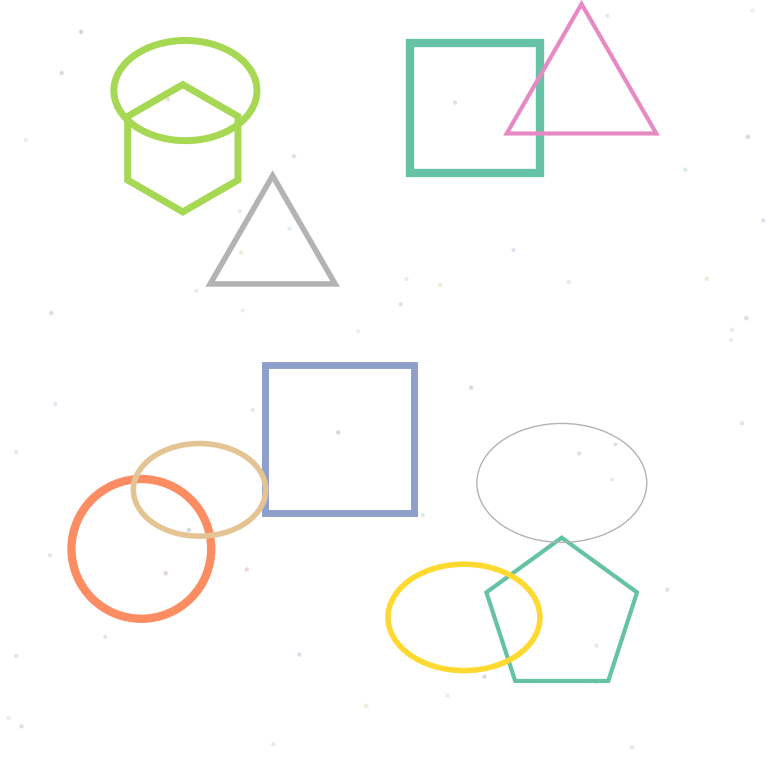[{"shape": "pentagon", "thickness": 1.5, "radius": 0.51, "center": [0.73, 0.199]}, {"shape": "square", "thickness": 3, "radius": 0.42, "center": [0.617, 0.859]}, {"shape": "circle", "thickness": 3, "radius": 0.45, "center": [0.184, 0.287]}, {"shape": "square", "thickness": 2.5, "radius": 0.48, "center": [0.441, 0.43]}, {"shape": "triangle", "thickness": 1.5, "radius": 0.56, "center": [0.755, 0.883]}, {"shape": "oval", "thickness": 2.5, "radius": 0.46, "center": [0.241, 0.882]}, {"shape": "hexagon", "thickness": 2.5, "radius": 0.41, "center": [0.237, 0.807]}, {"shape": "oval", "thickness": 2, "radius": 0.49, "center": [0.603, 0.198]}, {"shape": "oval", "thickness": 2, "radius": 0.43, "center": [0.259, 0.364]}, {"shape": "oval", "thickness": 0.5, "radius": 0.55, "center": [0.73, 0.373]}, {"shape": "triangle", "thickness": 2, "radius": 0.47, "center": [0.354, 0.678]}]